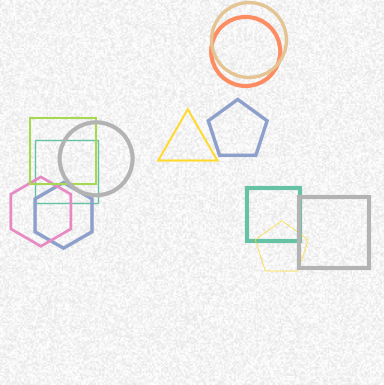[{"shape": "square", "thickness": 1, "radius": 0.41, "center": [0.172, 0.555]}, {"shape": "square", "thickness": 3, "radius": 0.35, "center": [0.711, 0.442]}, {"shape": "circle", "thickness": 3, "radius": 0.45, "center": [0.638, 0.866]}, {"shape": "hexagon", "thickness": 2.5, "radius": 0.43, "center": [0.165, 0.441]}, {"shape": "pentagon", "thickness": 2.5, "radius": 0.4, "center": [0.617, 0.661]}, {"shape": "hexagon", "thickness": 2, "radius": 0.45, "center": [0.106, 0.45]}, {"shape": "square", "thickness": 1.5, "radius": 0.43, "center": [0.164, 0.607]}, {"shape": "triangle", "thickness": 1.5, "radius": 0.44, "center": [0.488, 0.627]}, {"shape": "pentagon", "thickness": 0.5, "radius": 0.36, "center": [0.732, 0.355]}, {"shape": "circle", "thickness": 2.5, "radius": 0.49, "center": [0.647, 0.896]}, {"shape": "circle", "thickness": 3, "radius": 0.47, "center": [0.25, 0.588]}, {"shape": "square", "thickness": 3, "radius": 0.46, "center": [0.868, 0.396]}]